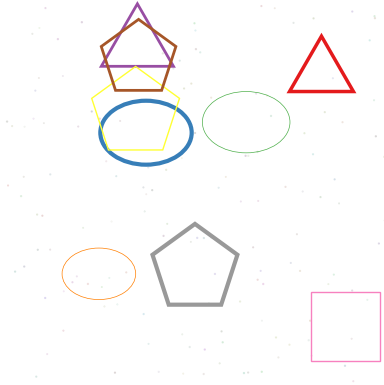[{"shape": "triangle", "thickness": 2.5, "radius": 0.48, "center": [0.835, 0.81]}, {"shape": "oval", "thickness": 3, "radius": 0.59, "center": [0.379, 0.655]}, {"shape": "oval", "thickness": 0.5, "radius": 0.57, "center": [0.639, 0.683]}, {"shape": "triangle", "thickness": 2, "radius": 0.54, "center": [0.357, 0.882]}, {"shape": "oval", "thickness": 0.5, "radius": 0.48, "center": [0.257, 0.289]}, {"shape": "pentagon", "thickness": 1, "radius": 0.6, "center": [0.352, 0.707]}, {"shape": "pentagon", "thickness": 2, "radius": 0.51, "center": [0.36, 0.848]}, {"shape": "square", "thickness": 1, "radius": 0.45, "center": [0.898, 0.152]}, {"shape": "pentagon", "thickness": 3, "radius": 0.58, "center": [0.506, 0.302]}]